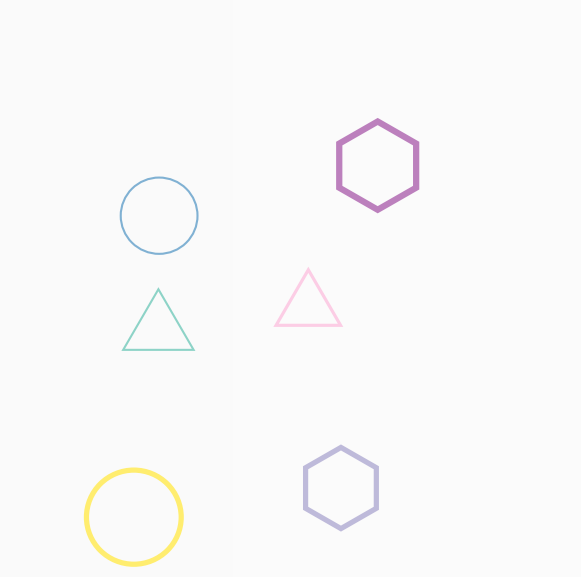[{"shape": "triangle", "thickness": 1, "radius": 0.35, "center": [0.273, 0.428]}, {"shape": "hexagon", "thickness": 2.5, "radius": 0.35, "center": [0.587, 0.154]}, {"shape": "circle", "thickness": 1, "radius": 0.33, "center": [0.274, 0.626]}, {"shape": "triangle", "thickness": 1.5, "radius": 0.32, "center": [0.53, 0.468]}, {"shape": "hexagon", "thickness": 3, "radius": 0.38, "center": [0.65, 0.712]}, {"shape": "circle", "thickness": 2.5, "radius": 0.41, "center": [0.23, 0.104]}]